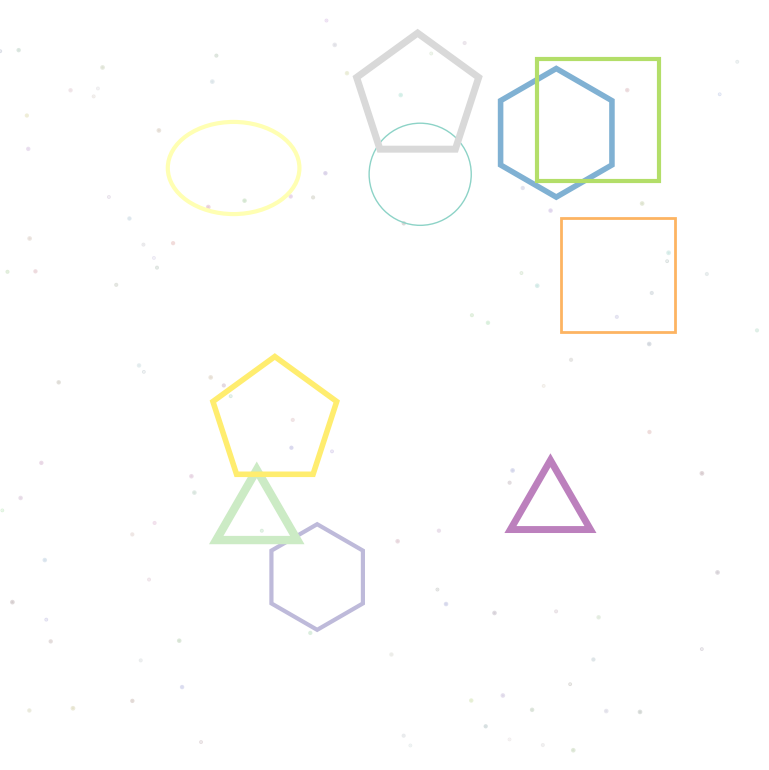[{"shape": "circle", "thickness": 0.5, "radius": 0.33, "center": [0.546, 0.774]}, {"shape": "oval", "thickness": 1.5, "radius": 0.43, "center": [0.303, 0.782]}, {"shape": "hexagon", "thickness": 1.5, "radius": 0.34, "center": [0.412, 0.251]}, {"shape": "hexagon", "thickness": 2, "radius": 0.42, "center": [0.722, 0.828]}, {"shape": "square", "thickness": 1, "radius": 0.37, "center": [0.803, 0.643]}, {"shape": "square", "thickness": 1.5, "radius": 0.4, "center": [0.777, 0.844]}, {"shape": "pentagon", "thickness": 2.5, "radius": 0.42, "center": [0.542, 0.874]}, {"shape": "triangle", "thickness": 2.5, "radius": 0.3, "center": [0.715, 0.342]}, {"shape": "triangle", "thickness": 3, "radius": 0.3, "center": [0.333, 0.329]}, {"shape": "pentagon", "thickness": 2, "radius": 0.42, "center": [0.357, 0.452]}]